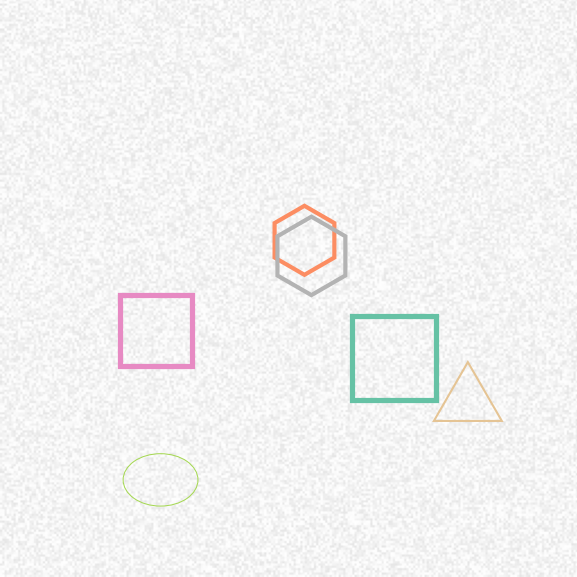[{"shape": "square", "thickness": 2.5, "radius": 0.36, "center": [0.682, 0.379]}, {"shape": "hexagon", "thickness": 2, "radius": 0.3, "center": [0.527, 0.583]}, {"shape": "square", "thickness": 2.5, "radius": 0.31, "center": [0.27, 0.426]}, {"shape": "oval", "thickness": 0.5, "radius": 0.32, "center": [0.278, 0.168]}, {"shape": "triangle", "thickness": 1, "radius": 0.34, "center": [0.81, 0.304]}, {"shape": "hexagon", "thickness": 2, "radius": 0.34, "center": [0.539, 0.556]}]